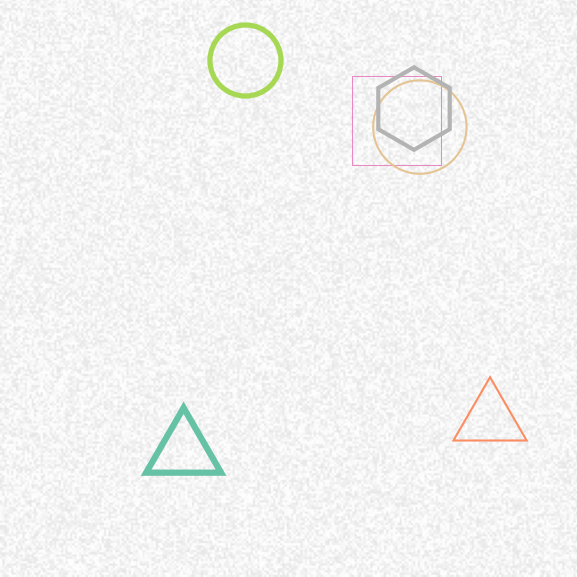[{"shape": "triangle", "thickness": 3, "radius": 0.37, "center": [0.318, 0.218]}, {"shape": "triangle", "thickness": 1, "radius": 0.37, "center": [0.849, 0.273]}, {"shape": "square", "thickness": 0.5, "radius": 0.38, "center": [0.687, 0.79]}, {"shape": "circle", "thickness": 2.5, "radius": 0.31, "center": [0.425, 0.894]}, {"shape": "circle", "thickness": 1, "radius": 0.4, "center": [0.727, 0.779]}, {"shape": "hexagon", "thickness": 2, "radius": 0.36, "center": [0.717, 0.811]}]